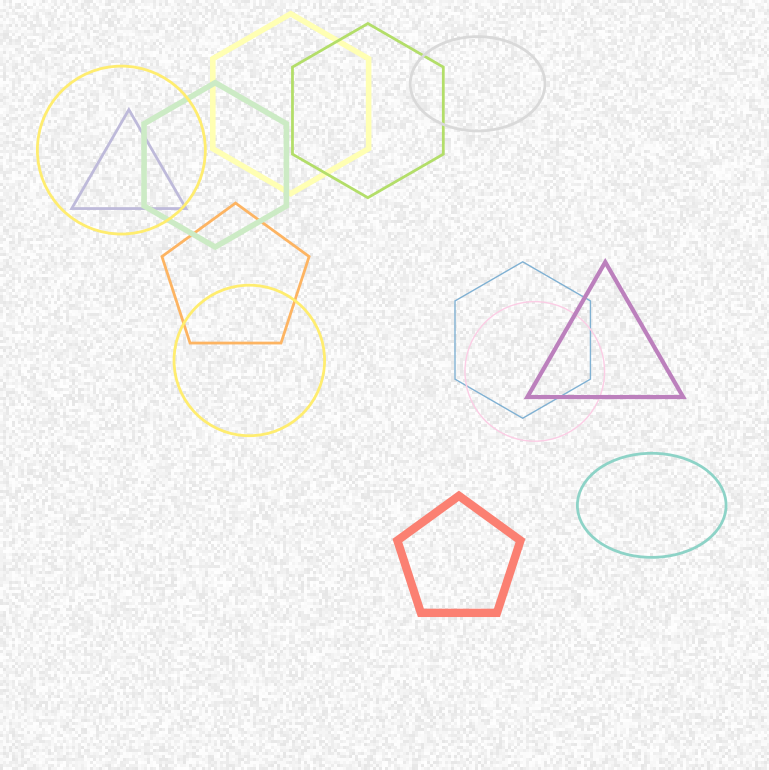[{"shape": "oval", "thickness": 1, "radius": 0.48, "center": [0.846, 0.344]}, {"shape": "hexagon", "thickness": 2, "radius": 0.58, "center": [0.378, 0.865]}, {"shape": "triangle", "thickness": 1, "radius": 0.43, "center": [0.167, 0.772]}, {"shape": "pentagon", "thickness": 3, "radius": 0.42, "center": [0.596, 0.272]}, {"shape": "hexagon", "thickness": 0.5, "radius": 0.51, "center": [0.679, 0.558]}, {"shape": "pentagon", "thickness": 1, "radius": 0.5, "center": [0.306, 0.636]}, {"shape": "hexagon", "thickness": 1, "radius": 0.57, "center": [0.478, 0.856]}, {"shape": "circle", "thickness": 0.5, "radius": 0.45, "center": [0.694, 0.518]}, {"shape": "oval", "thickness": 1, "radius": 0.44, "center": [0.62, 0.891]}, {"shape": "triangle", "thickness": 1.5, "radius": 0.58, "center": [0.786, 0.543]}, {"shape": "hexagon", "thickness": 2, "radius": 0.53, "center": [0.28, 0.786]}, {"shape": "circle", "thickness": 1, "radius": 0.49, "center": [0.324, 0.532]}, {"shape": "circle", "thickness": 1, "radius": 0.55, "center": [0.158, 0.805]}]